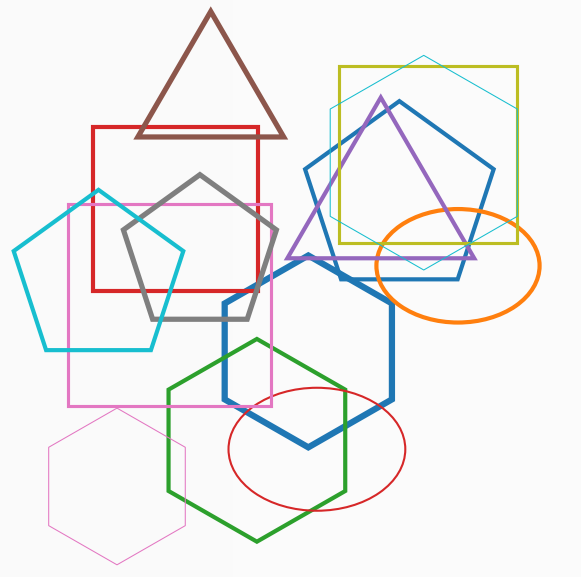[{"shape": "hexagon", "thickness": 3, "radius": 0.83, "center": [0.53, 0.391]}, {"shape": "pentagon", "thickness": 2, "radius": 0.85, "center": [0.687, 0.653]}, {"shape": "oval", "thickness": 2, "radius": 0.7, "center": [0.788, 0.539]}, {"shape": "hexagon", "thickness": 2, "radius": 0.88, "center": [0.442, 0.237]}, {"shape": "square", "thickness": 2, "radius": 0.71, "center": [0.302, 0.637]}, {"shape": "oval", "thickness": 1, "radius": 0.76, "center": [0.545, 0.221]}, {"shape": "triangle", "thickness": 2, "radius": 0.93, "center": [0.655, 0.645]}, {"shape": "triangle", "thickness": 2.5, "radius": 0.72, "center": [0.363, 0.834]}, {"shape": "square", "thickness": 1.5, "radius": 0.87, "center": [0.291, 0.471]}, {"shape": "hexagon", "thickness": 0.5, "radius": 0.68, "center": [0.201, 0.157]}, {"shape": "pentagon", "thickness": 2.5, "radius": 0.69, "center": [0.344, 0.558]}, {"shape": "square", "thickness": 1.5, "radius": 0.77, "center": [0.736, 0.731]}, {"shape": "pentagon", "thickness": 2, "radius": 0.77, "center": [0.169, 0.517]}, {"shape": "hexagon", "thickness": 0.5, "radius": 0.93, "center": [0.729, 0.717]}]